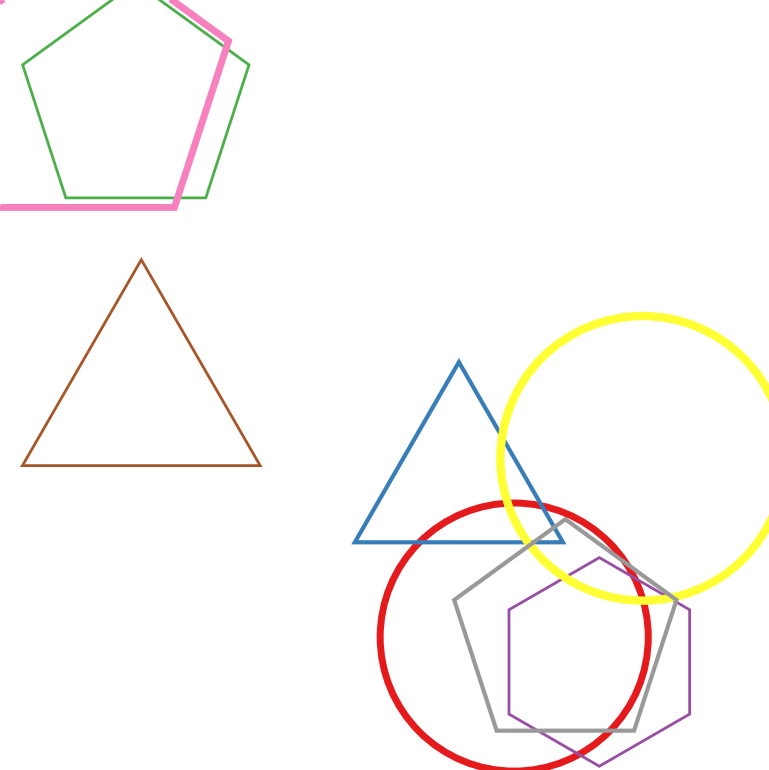[{"shape": "circle", "thickness": 2.5, "radius": 0.87, "center": [0.668, 0.173]}, {"shape": "triangle", "thickness": 1.5, "radius": 0.78, "center": [0.596, 0.374]}, {"shape": "pentagon", "thickness": 1, "radius": 0.77, "center": [0.176, 0.868]}, {"shape": "hexagon", "thickness": 1, "radius": 0.68, "center": [0.778, 0.14]}, {"shape": "circle", "thickness": 3, "radius": 0.92, "center": [0.835, 0.405]}, {"shape": "triangle", "thickness": 1, "radius": 0.89, "center": [0.184, 0.484]}, {"shape": "pentagon", "thickness": 2.5, "radius": 0.97, "center": [0.113, 0.887]}, {"shape": "pentagon", "thickness": 1.5, "radius": 0.76, "center": [0.734, 0.174]}]